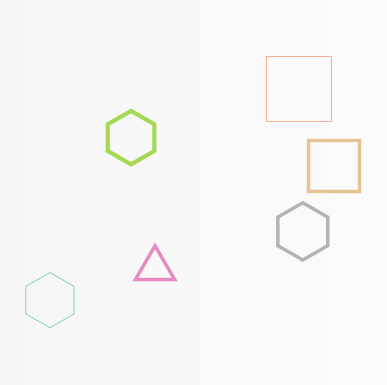[{"shape": "hexagon", "thickness": 0.5, "radius": 0.36, "center": [0.129, 0.22]}, {"shape": "square", "thickness": 0.5, "radius": 0.42, "center": [0.771, 0.77]}, {"shape": "triangle", "thickness": 2.5, "radius": 0.29, "center": [0.4, 0.303]}, {"shape": "hexagon", "thickness": 3, "radius": 0.35, "center": [0.338, 0.642]}, {"shape": "square", "thickness": 2.5, "radius": 0.33, "center": [0.861, 0.571]}, {"shape": "hexagon", "thickness": 2.5, "radius": 0.37, "center": [0.781, 0.399]}]